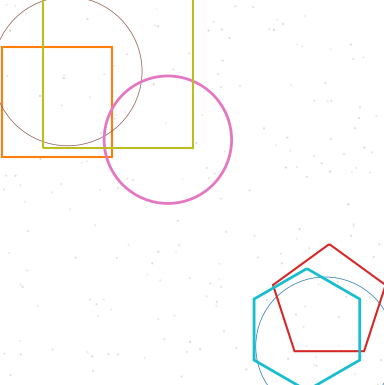[{"shape": "circle", "thickness": 0.5, "radius": 0.9, "center": [0.844, 0.1]}, {"shape": "square", "thickness": 1.5, "radius": 0.72, "center": [0.147, 0.735]}, {"shape": "pentagon", "thickness": 1.5, "radius": 0.77, "center": [0.855, 0.212]}, {"shape": "circle", "thickness": 0.5, "radius": 0.97, "center": [0.175, 0.815]}, {"shape": "circle", "thickness": 2, "radius": 0.83, "center": [0.436, 0.637]}, {"shape": "square", "thickness": 1.5, "radius": 0.98, "center": [0.307, 0.811]}, {"shape": "hexagon", "thickness": 2, "radius": 0.79, "center": [0.797, 0.144]}]